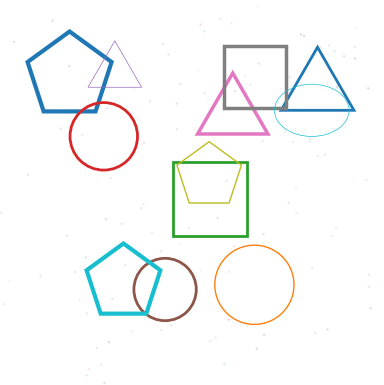[{"shape": "pentagon", "thickness": 3, "radius": 0.57, "center": [0.181, 0.803]}, {"shape": "triangle", "thickness": 2, "radius": 0.55, "center": [0.825, 0.768]}, {"shape": "circle", "thickness": 1, "radius": 0.51, "center": [0.661, 0.26]}, {"shape": "square", "thickness": 2, "radius": 0.48, "center": [0.545, 0.484]}, {"shape": "circle", "thickness": 2, "radius": 0.44, "center": [0.27, 0.646]}, {"shape": "triangle", "thickness": 0.5, "radius": 0.4, "center": [0.298, 0.814]}, {"shape": "circle", "thickness": 2, "radius": 0.4, "center": [0.429, 0.248]}, {"shape": "triangle", "thickness": 2.5, "radius": 0.53, "center": [0.605, 0.705]}, {"shape": "square", "thickness": 2.5, "radius": 0.4, "center": [0.662, 0.8]}, {"shape": "pentagon", "thickness": 1, "radius": 0.44, "center": [0.543, 0.544]}, {"shape": "oval", "thickness": 0.5, "radius": 0.48, "center": [0.81, 0.713]}, {"shape": "pentagon", "thickness": 3, "radius": 0.5, "center": [0.321, 0.267]}]